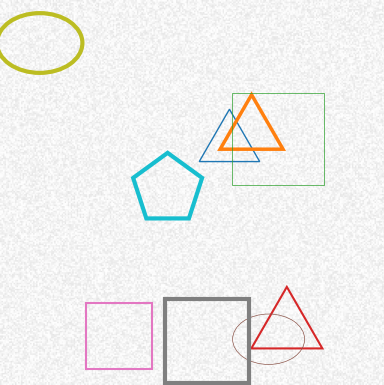[{"shape": "triangle", "thickness": 1, "radius": 0.45, "center": [0.596, 0.626]}, {"shape": "triangle", "thickness": 2.5, "radius": 0.47, "center": [0.653, 0.66]}, {"shape": "square", "thickness": 0.5, "radius": 0.6, "center": [0.721, 0.638]}, {"shape": "triangle", "thickness": 1.5, "radius": 0.53, "center": [0.745, 0.148]}, {"shape": "oval", "thickness": 0.5, "radius": 0.47, "center": [0.698, 0.119]}, {"shape": "square", "thickness": 1.5, "radius": 0.43, "center": [0.309, 0.128]}, {"shape": "square", "thickness": 3, "radius": 0.55, "center": [0.538, 0.115]}, {"shape": "oval", "thickness": 3, "radius": 0.55, "center": [0.103, 0.888]}, {"shape": "pentagon", "thickness": 3, "radius": 0.47, "center": [0.435, 0.509]}]